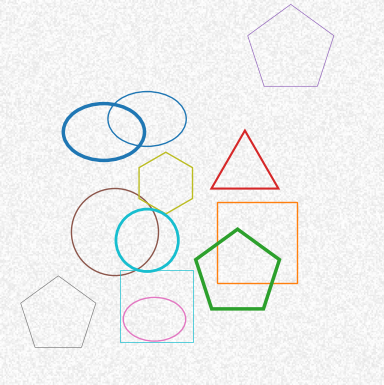[{"shape": "oval", "thickness": 2.5, "radius": 0.53, "center": [0.27, 0.657]}, {"shape": "oval", "thickness": 1, "radius": 0.51, "center": [0.382, 0.691]}, {"shape": "square", "thickness": 1, "radius": 0.52, "center": [0.667, 0.369]}, {"shape": "pentagon", "thickness": 2.5, "radius": 0.57, "center": [0.617, 0.29]}, {"shape": "triangle", "thickness": 1.5, "radius": 0.5, "center": [0.636, 0.56]}, {"shape": "pentagon", "thickness": 0.5, "radius": 0.59, "center": [0.755, 0.871]}, {"shape": "circle", "thickness": 1, "radius": 0.57, "center": [0.299, 0.397]}, {"shape": "oval", "thickness": 1, "radius": 0.41, "center": [0.401, 0.171]}, {"shape": "pentagon", "thickness": 0.5, "radius": 0.51, "center": [0.151, 0.181]}, {"shape": "hexagon", "thickness": 1, "radius": 0.4, "center": [0.431, 0.524]}, {"shape": "circle", "thickness": 2, "radius": 0.41, "center": [0.382, 0.376]}, {"shape": "square", "thickness": 0.5, "radius": 0.47, "center": [0.406, 0.206]}]